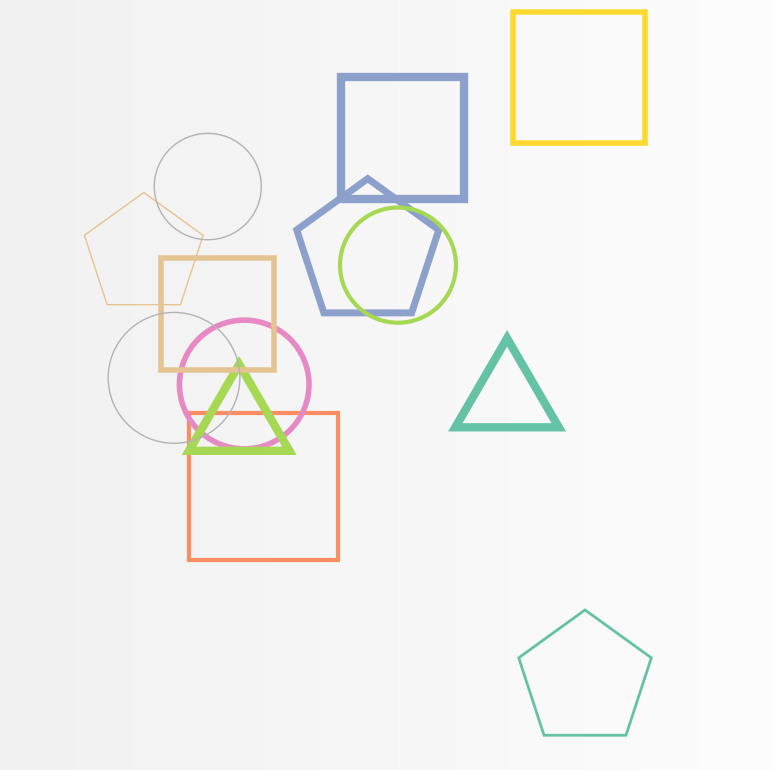[{"shape": "pentagon", "thickness": 1, "radius": 0.45, "center": [0.755, 0.118]}, {"shape": "triangle", "thickness": 3, "radius": 0.39, "center": [0.654, 0.484]}, {"shape": "square", "thickness": 1.5, "radius": 0.48, "center": [0.34, 0.368]}, {"shape": "square", "thickness": 3, "radius": 0.4, "center": [0.519, 0.821]}, {"shape": "pentagon", "thickness": 2.5, "radius": 0.48, "center": [0.475, 0.672]}, {"shape": "circle", "thickness": 2, "radius": 0.42, "center": [0.315, 0.501]}, {"shape": "triangle", "thickness": 3, "radius": 0.37, "center": [0.309, 0.452]}, {"shape": "circle", "thickness": 1.5, "radius": 0.37, "center": [0.514, 0.656]}, {"shape": "square", "thickness": 2, "radius": 0.43, "center": [0.747, 0.9]}, {"shape": "pentagon", "thickness": 0.5, "radius": 0.4, "center": [0.186, 0.669]}, {"shape": "square", "thickness": 2, "radius": 0.36, "center": [0.281, 0.592]}, {"shape": "circle", "thickness": 0.5, "radius": 0.35, "center": [0.268, 0.758]}, {"shape": "circle", "thickness": 0.5, "radius": 0.42, "center": [0.225, 0.509]}]